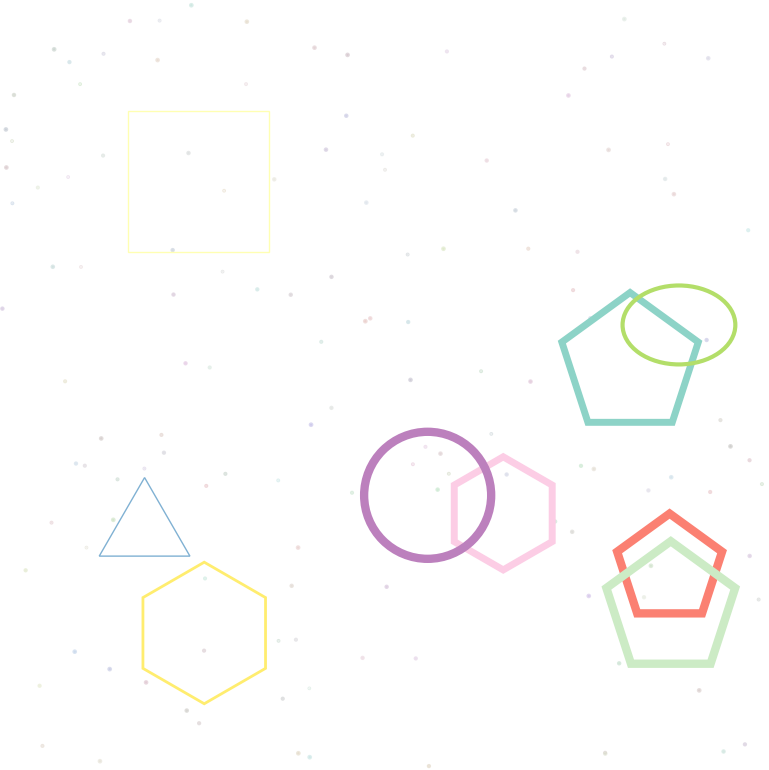[{"shape": "pentagon", "thickness": 2.5, "radius": 0.47, "center": [0.818, 0.527]}, {"shape": "square", "thickness": 0.5, "radius": 0.46, "center": [0.258, 0.764]}, {"shape": "pentagon", "thickness": 3, "radius": 0.36, "center": [0.87, 0.261]}, {"shape": "triangle", "thickness": 0.5, "radius": 0.34, "center": [0.188, 0.312]}, {"shape": "oval", "thickness": 1.5, "radius": 0.37, "center": [0.882, 0.578]}, {"shape": "hexagon", "thickness": 2.5, "radius": 0.37, "center": [0.654, 0.333]}, {"shape": "circle", "thickness": 3, "radius": 0.41, "center": [0.555, 0.357]}, {"shape": "pentagon", "thickness": 3, "radius": 0.44, "center": [0.871, 0.209]}, {"shape": "hexagon", "thickness": 1, "radius": 0.46, "center": [0.265, 0.178]}]